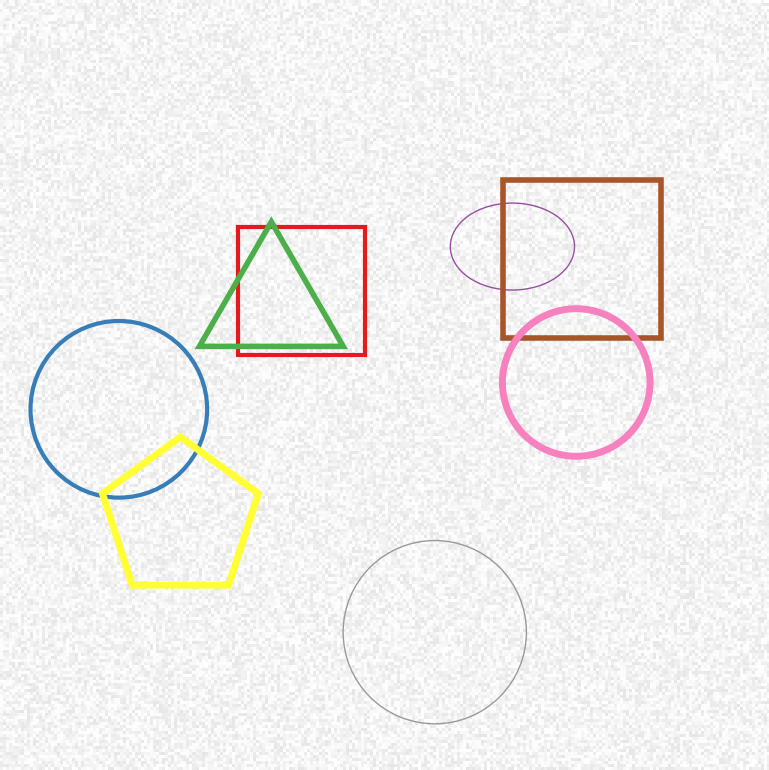[{"shape": "square", "thickness": 1.5, "radius": 0.41, "center": [0.392, 0.622]}, {"shape": "circle", "thickness": 1.5, "radius": 0.57, "center": [0.154, 0.468]}, {"shape": "triangle", "thickness": 2, "radius": 0.54, "center": [0.352, 0.604]}, {"shape": "oval", "thickness": 0.5, "radius": 0.4, "center": [0.665, 0.68]}, {"shape": "pentagon", "thickness": 2.5, "radius": 0.53, "center": [0.234, 0.326]}, {"shape": "square", "thickness": 2, "radius": 0.51, "center": [0.756, 0.664]}, {"shape": "circle", "thickness": 2.5, "radius": 0.48, "center": [0.748, 0.503]}, {"shape": "circle", "thickness": 0.5, "radius": 0.6, "center": [0.565, 0.179]}]